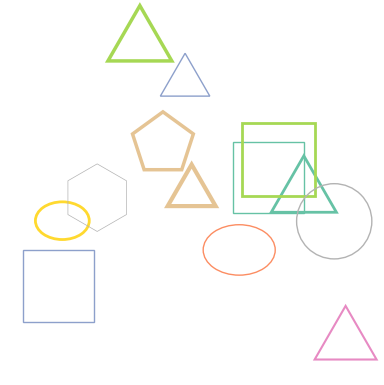[{"shape": "square", "thickness": 1, "radius": 0.46, "center": [0.697, 0.54]}, {"shape": "triangle", "thickness": 2, "radius": 0.49, "center": [0.789, 0.498]}, {"shape": "oval", "thickness": 1, "radius": 0.47, "center": [0.621, 0.351]}, {"shape": "triangle", "thickness": 1, "radius": 0.37, "center": [0.481, 0.787]}, {"shape": "square", "thickness": 1, "radius": 0.46, "center": [0.152, 0.257]}, {"shape": "triangle", "thickness": 1.5, "radius": 0.46, "center": [0.898, 0.113]}, {"shape": "square", "thickness": 2, "radius": 0.47, "center": [0.723, 0.586]}, {"shape": "triangle", "thickness": 2.5, "radius": 0.48, "center": [0.363, 0.89]}, {"shape": "oval", "thickness": 2, "radius": 0.35, "center": [0.162, 0.427]}, {"shape": "pentagon", "thickness": 2.5, "radius": 0.42, "center": [0.423, 0.626]}, {"shape": "triangle", "thickness": 3, "radius": 0.36, "center": [0.498, 0.501]}, {"shape": "hexagon", "thickness": 0.5, "radius": 0.44, "center": [0.252, 0.487]}, {"shape": "circle", "thickness": 1, "radius": 0.49, "center": [0.868, 0.425]}]